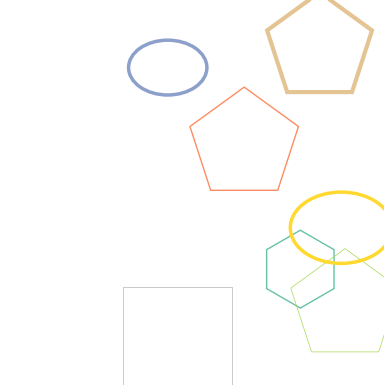[{"shape": "hexagon", "thickness": 1, "radius": 0.51, "center": [0.78, 0.301]}, {"shape": "pentagon", "thickness": 1, "radius": 0.74, "center": [0.634, 0.626]}, {"shape": "oval", "thickness": 2.5, "radius": 0.51, "center": [0.436, 0.824]}, {"shape": "pentagon", "thickness": 0.5, "radius": 0.74, "center": [0.896, 0.206]}, {"shape": "oval", "thickness": 2.5, "radius": 0.66, "center": [0.886, 0.408]}, {"shape": "pentagon", "thickness": 3, "radius": 0.72, "center": [0.83, 0.877]}, {"shape": "square", "thickness": 0.5, "radius": 0.71, "center": [0.461, 0.114]}]